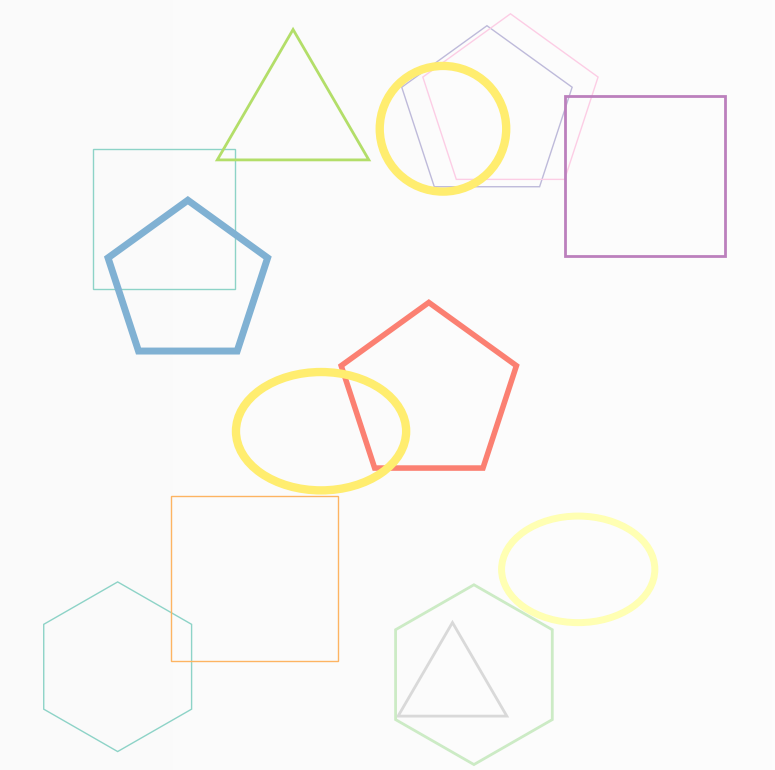[{"shape": "hexagon", "thickness": 0.5, "radius": 0.55, "center": [0.152, 0.134]}, {"shape": "square", "thickness": 0.5, "radius": 0.46, "center": [0.212, 0.716]}, {"shape": "oval", "thickness": 2.5, "radius": 0.49, "center": [0.746, 0.261]}, {"shape": "pentagon", "thickness": 0.5, "radius": 0.58, "center": [0.628, 0.851]}, {"shape": "pentagon", "thickness": 2, "radius": 0.59, "center": [0.553, 0.488]}, {"shape": "pentagon", "thickness": 2.5, "radius": 0.54, "center": [0.242, 0.632]}, {"shape": "square", "thickness": 0.5, "radius": 0.54, "center": [0.328, 0.248]}, {"shape": "triangle", "thickness": 1, "radius": 0.56, "center": [0.378, 0.849]}, {"shape": "pentagon", "thickness": 0.5, "radius": 0.59, "center": [0.659, 0.863]}, {"shape": "triangle", "thickness": 1, "radius": 0.41, "center": [0.584, 0.11]}, {"shape": "square", "thickness": 1, "radius": 0.52, "center": [0.832, 0.771]}, {"shape": "hexagon", "thickness": 1, "radius": 0.58, "center": [0.612, 0.124]}, {"shape": "oval", "thickness": 3, "radius": 0.55, "center": [0.414, 0.44]}, {"shape": "circle", "thickness": 3, "radius": 0.41, "center": [0.572, 0.833]}]